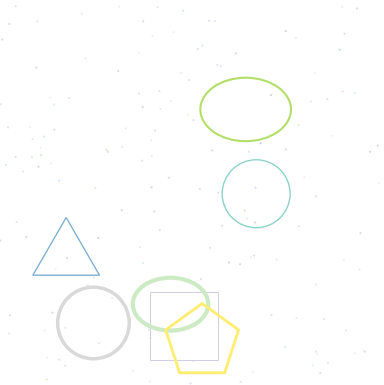[{"shape": "circle", "thickness": 1, "radius": 0.44, "center": [0.665, 0.497]}, {"shape": "square", "thickness": 0.5, "radius": 0.44, "center": [0.478, 0.154]}, {"shape": "triangle", "thickness": 1, "radius": 0.5, "center": [0.172, 0.335]}, {"shape": "oval", "thickness": 1.5, "radius": 0.59, "center": [0.638, 0.716]}, {"shape": "circle", "thickness": 2.5, "radius": 0.46, "center": [0.243, 0.161]}, {"shape": "oval", "thickness": 3, "radius": 0.49, "center": [0.443, 0.21]}, {"shape": "pentagon", "thickness": 2, "radius": 0.5, "center": [0.525, 0.112]}]